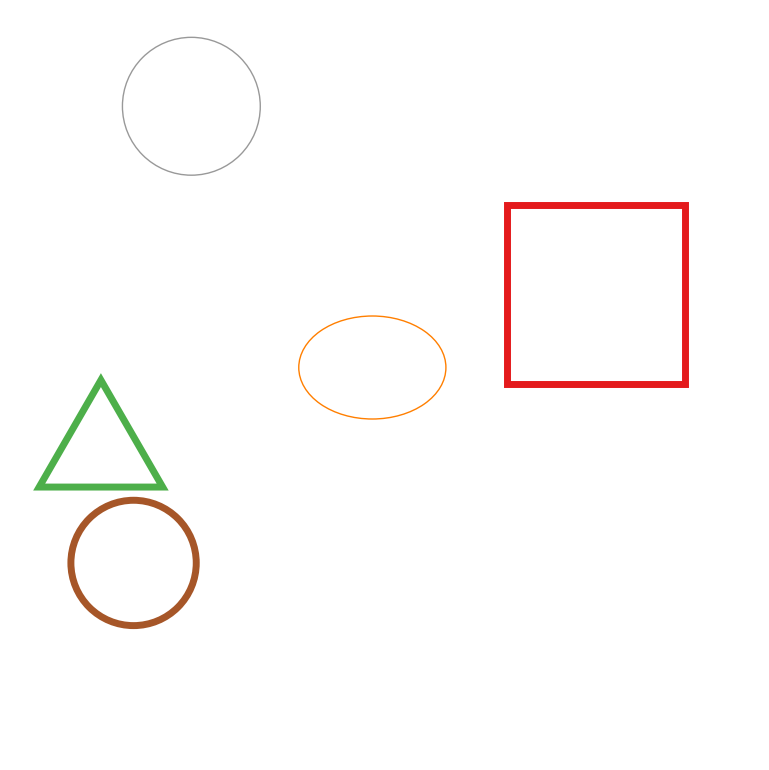[{"shape": "square", "thickness": 2.5, "radius": 0.58, "center": [0.774, 0.617]}, {"shape": "triangle", "thickness": 2.5, "radius": 0.46, "center": [0.131, 0.414]}, {"shape": "oval", "thickness": 0.5, "radius": 0.48, "center": [0.484, 0.523]}, {"shape": "circle", "thickness": 2.5, "radius": 0.41, "center": [0.173, 0.269]}, {"shape": "circle", "thickness": 0.5, "radius": 0.45, "center": [0.249, 0.862]}]